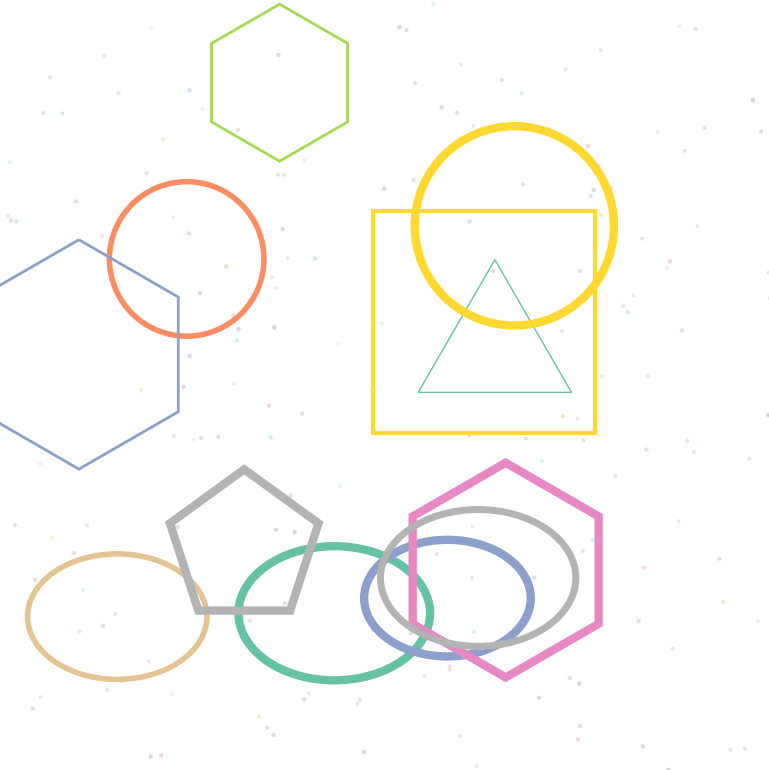[{"shape": "oval", "thickness": 3, "radius": 0.62, "center": [0.434, 0.204]}, {"shape": "triangle", "thickness": 0.5, "radius": 0.57, "center": [0.643, 0.548]}, {"shape": "circle", "thickness": 2, "radius": 0.5, "center": [0.242, 0.664]}, {"shape": "oval", "thickness": 3, "radius": 0.54, "center": [0.581, 0.223]}, {"shape": "hexagon", "thickness": 1, "radius": 0.74, "center": [0.102, 0.54]}, {"shape": "hexagon", "thickness": 3, "radius": 0.7, "center": [0.657, 0.26]}, {"shape": "hexagon", "thickness": 1, "radius": 0.51, "center": [0.363, 0.893]}, {"shape": "square", "thickness": 1.5, "radius": 0.72, "center": [0.629, 0.582]}, {"shape": "circle", "thickness": 3, "radius": 0.65, "center": [0.668, 0.707]}, {"shape": "oval", "thickness": 2, "radius": 0.58, "center": [0.152, 0.199]}, {"shape": "oval", "thickness": 2.5, "radius": 0.63, "center": [0.621, 0.249]}, {"shape": "pentagon", "thickness": 3, "radius": 0.51, "center": [0.317, 0.289]}]